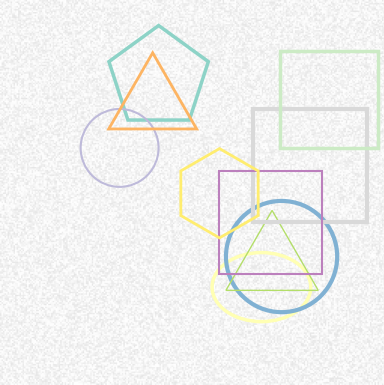[{"shape": "pentagon", "thickness": 2.5, "radius": 0.68, "center": [0.412, 0.798]}, {"shape": "oval", "thickness": 2.5, "radius": 0.64, "center": [0.679, 0.254]}, {"shape": "circle", "thickness": 1.5, "radius": 0.51, "center": [0.311, 0.616]}, {"shape": "circle", "thickness": 3, "radius": 0.72, "center": [0.731, 0.334]}, {"shape": "triangle", "thickness": 2, "radius": 0.66, "center": [0.397, 0.731]}, {"shape": "triangle", "thickness": 1, "radius": 0.69, "center": [0.707, 0.315]}, {"shape": "square", "thickness": 3, "radius": 0.74, "center": [0.805, 0.57]}, {"shape": "square", "thickness": 1.5, "radius": 0.67, "center": [0.703, 0.422]}, {"shape": "square", "thickness": 2.5, "radius": 0.63, "center": [0.855, 0.742]}, {"shape": "hexagon", "thickness": 2, "radius": 0.58, "center": [0.57, 0.498]}]